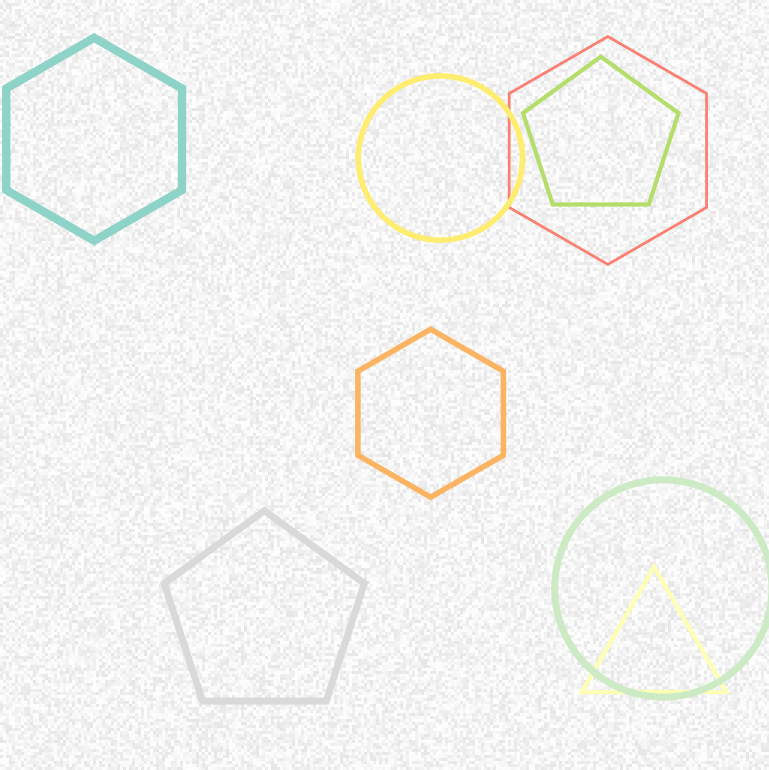[{"shape": "hexagon", "thickness": 3, "radius": 0.66, "center": [0.122, 0.819]}, {"shape": "triangle", "thickness": 1.5, "radius": 0.54, "center": [0.849, 0.155]}, {"shape": "hexagon", "thickness": 1, "radius": 0.74, "center": [0.789, 0.805]}, {"shape": "hexagon", "thickness": 2, "radius": 0.55, "center": [0.559, 0.463]}, {"shape": "pentagon", "thickness": 1.5, "radius": 0.53, "center": [0.78, 0.82]}, {"shape": "pentagon", "thickness": 2.5, "radius": 0.68, "center": [0.343, 0.2]}, {"shape": "circle", "thickness": 2.5, "radius": 0.71, "center": [0.861, 0.236]}, {"shape": "circle", "thickness": 2, "radius": 0.53, "center": [0.572, 0.795]}]